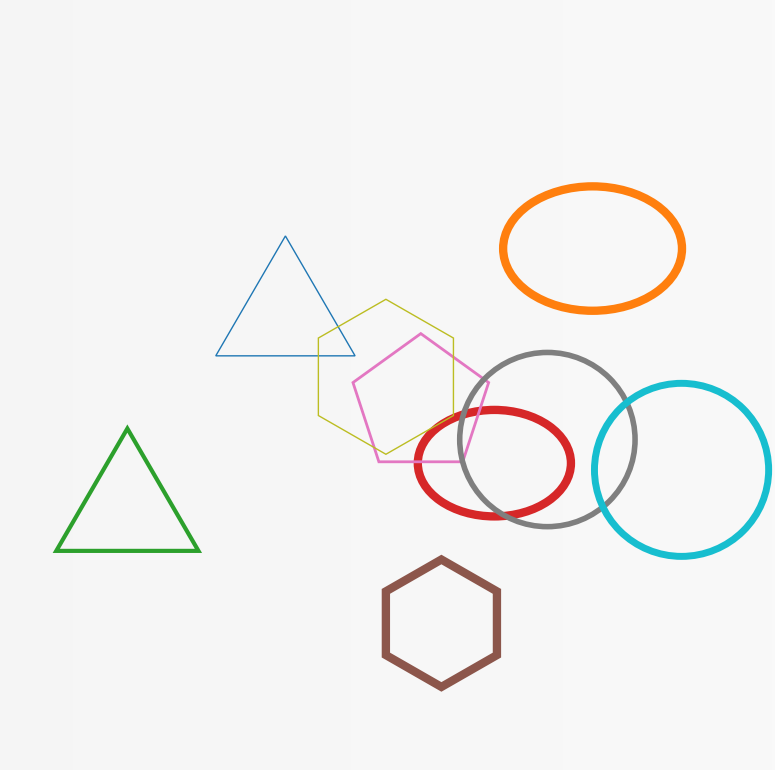[{"shape": "triangle", "thickness": 0.5, "radius": 0.52, "center": [0.368, 0.59]}, {"shape": "oval", "thickness": 3, "radius": 0.58, "center": [0.765, 0.677]}, {"shape": "triangle", "thickness": 1.5, "radius": 0.53, "center": [0.164, 0.338]}, {"shape": "oval", "thickness": 3, "radius": 0.49, "center": [0.638, 0.398]}, {"shape": "hexagon", "thickness": 3, "radius": 0.41, "center": [0.57, 0.191]}, {"shape": "pentagon", "thickness": 1, "radius": 0.46, "center": [0.543, 0.475]}, {"shape": "circle", "thickness": 2, "radius": 0.57, "center": [0.706, 0.429]}, {"shape": "hexagon", "thickness": 0.5, "radius": 0.5, "center": [0.498, 0.511]}, {"shape": "circle", "thickness": 2.5, "radius": 0.56, "center": [0.879, 0.39]}]